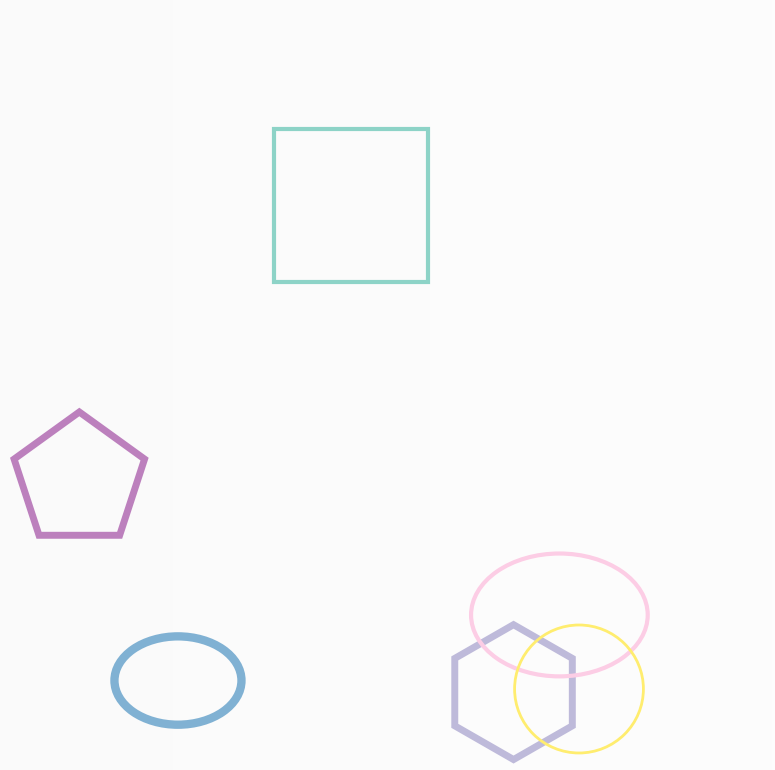[{"shape": "square", "thickness": 1.5, "radius": 0.49, "center": [0.453, 0.733]}, {"shape": "hexagon", "thickness": 2.5, "radius": 0.44, "center": [0.663, 0.101]}, {"shape": "oval", "thickness": 3, "radius": 0.41, "center": [0.23, 0.116]}, {"shape": "oval", "thickness": 1.5, "radius": 0.57, "center": [0.722, 0.201]}, {"shape": "pentagon", "thickness": 2.5, "radius": 0.44, "center": [0.102, 0.376]}, {"shape": "circle", "thickness": 1, "radius": 0.42, "center": [0.747, 0.105]}]